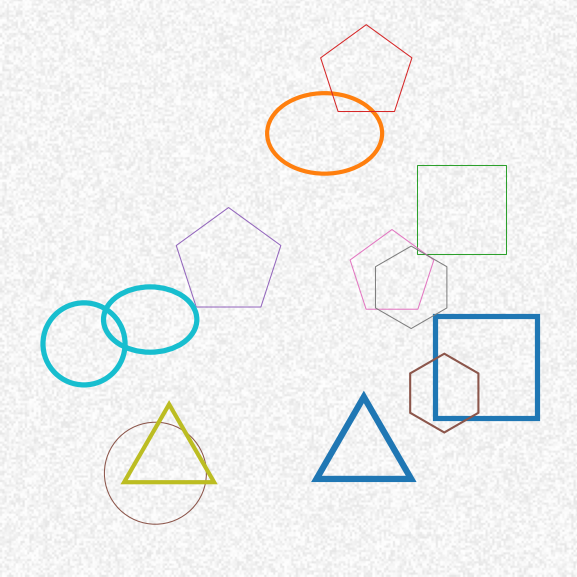[{"shape": "square", "thickness": 2.5, "radius": 0.44, "center": [0.841, 0.363]}, {"shape": "triangle", "thickness": 3, "radius": 0.47, "center": [0.63, 0.217]}, {"shape": "oval", "thickness": 2, "radius": 0.5, "center": [0.562, 0.768]}, {"shape": "square", "thickness": 0.5, "radius": 0.38, "center": [0.799, 0.636]}, {"shape": "pentagon", "thickness": 0.5, "radius": 0.42, "center": [0.634, 0.873]}, {"shape": "pentagon", "thickness": 0.5, "radius": 0.48, "center": [0.396, 0.545]}, {"shape": "hexagon", "thickness": 1, "radius": 0.34, "center": [0.769, 0.318]}, {"shape": "circle", "thickness": 0.5, "radius": 0.44, "center": [0.269, 0.18]}, {"shape": "pentagon", "thickness": 0.5, "radius": 0.38, "center": [0.679, 0.525]}, {"shape": "hexagon", "thickness": 0.5, "radius": 0.36, "center": [0.712, 0.502]}, {"shape": "triangle", "thickness": 2, "radius": 0.45, "center": [0.293, 0.209]}, {"shape": "circle", "thickness": 2.5, "radius": 0.36, "center": [0.145, 0.404]}, {"shape": "oval", "thickness": 2.5, "radius": 0.4, "center": [0.26, 0.446]}]